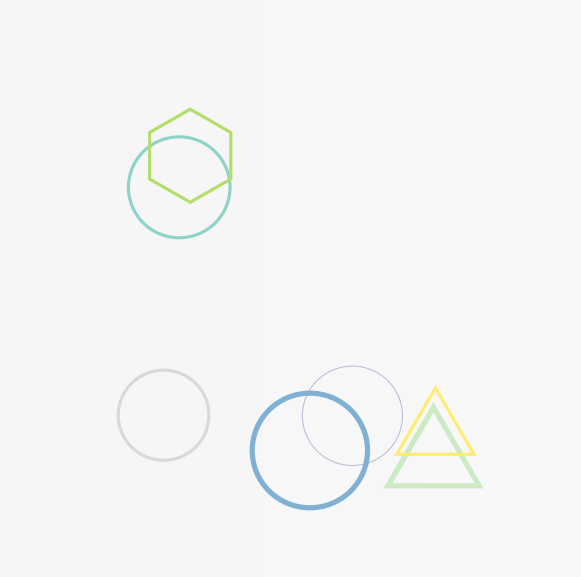[{"shape": "circle", "thickness": 1.5, "radius": 0.44, "center": [0.308, 0.675]}, {"shape": "circle", "thickness": 0.5, "radius": 0.43, "center": [0.606, 0.279]}, {"shape": "circle", "thickness": 2.5, "radius": 0.5, "center": [0.533, 0.219]}, {"shape": "hexagon", "thickness": 1.5, "radius": 0.4, "center": [0.327, 0.729]}, {"shape": "circle", "thickness": 1.5, "radius": 0.39, "center": [0.281, 0.28]}, {"shape": "triangle", "thickness": 2.5, "radius": 0.45, "center": [0.746, 0.203]}, {"shape": "triangle", "thickness": 1.5, "radius": 0.38, "center": [0.749, 0.251]}]